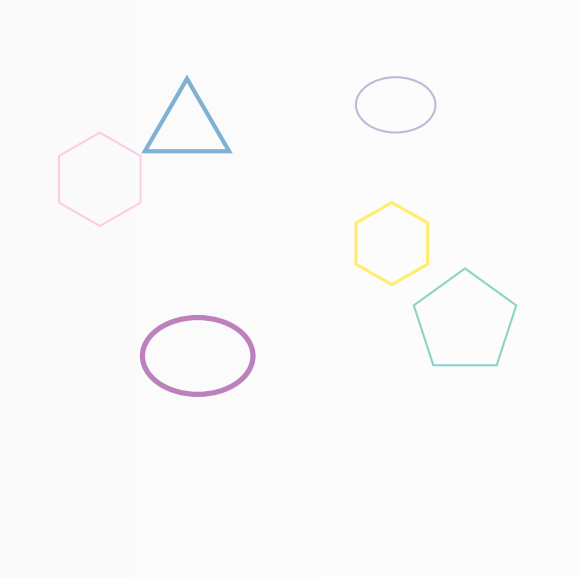[{"shape": "pentagon", "thickness": 1, "radius": 0.46, "center": [0.8, 0.442]}, {"shape": "oval", "thickness": 1, "radius": 0.34, "center": [0.681, 0.818]}, {"shape": "triangle", "thickness": 2, "radius": 0.42, "center": [0.322, 0.779]}, {"shape": "hexagon", "thickness": 1, "radius": 0.4, "center": [0.172, 0.689]}, {"shape": "oval", "thickness": 2.5, "radius": 0.48, "center": [0.34, 0.383]}, {"shape": "hexagon", "thickness": 1.5, "radius": 0.36, "center": [0.674, 0.577]}]